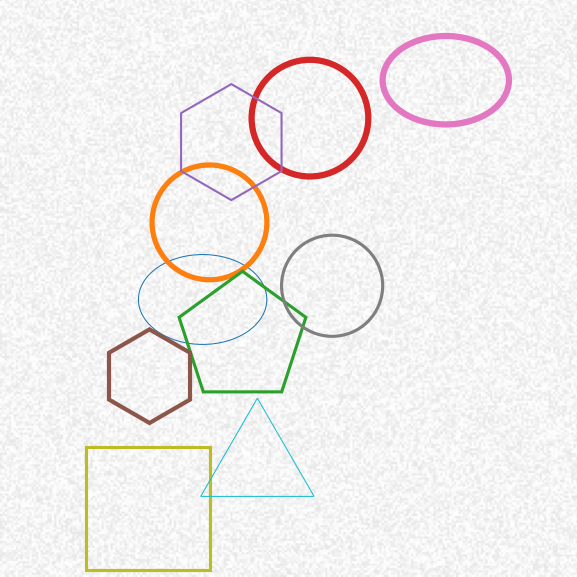[{"shape": "oval", "thickness": 0.5, "radius": 0.56, "center": [0.351, 0.481]}, {"shape": "circle", "thickness": 2.5, "radius": 0.5, "center": [0.363, 0.614]}, {"shape": "pentagon", "thickness": 1.5, "radius": 0.58, "center": [0.42, 0.414]}, {"shape": "circle", "thickness": 3, "radius": 0.51, "center": [0.537, 0.795]}, {"shape": "hexagon", "thickness": 1, "radius": 0.5, "center": [0.401, 0.753]}, {"shape": "hexagon", "thickness": 2, "radius": 0.41, "center": [0.259, 0.348]}, {"shape": "oval", "thickness": 3, "radius": 0.55, "center": [0.772, 0.86]}, {"shape": "circle", "thickness": 1.5, "radius": 0.44, "center": [0.575, 0.504]}, {"shape": "square", "thickness": 1.5, "radius": 0.54, "center": [0.257, 0.119]}, {"shape": "triangle", "thickness": 0.5, "radius": 0.57, "center": [0.446, 0.196]}]